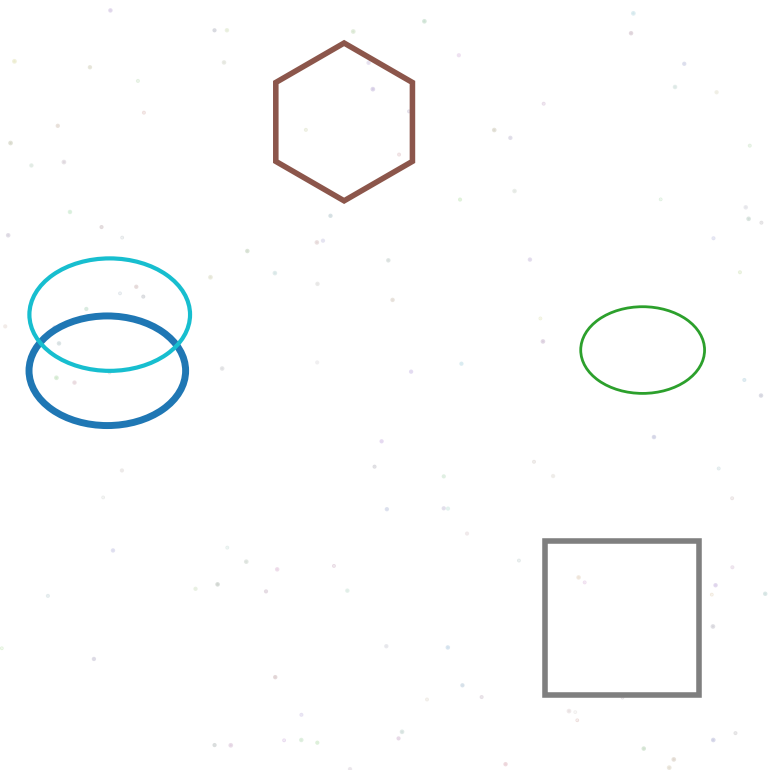[{"shape": "oval", "thickness": 2.5, "radius": 0.51, "center": [0.139, 0.519]}, {"shape": "oval", "thickness": 1, "radius": 0.4, "center": [0.835, 0.545]}, {"shape": "hexagon", "thickness": 2, "radius": 0.51, "center": [0.447, 0.842]}, {"shape": "square", "thickness": 2, "radius": 0.5, "center": [0.808, 0.198]}, {"shape": "oval", "thickness": 1.5, "radius": 0.52, "center": [0.142, 0.591]}]